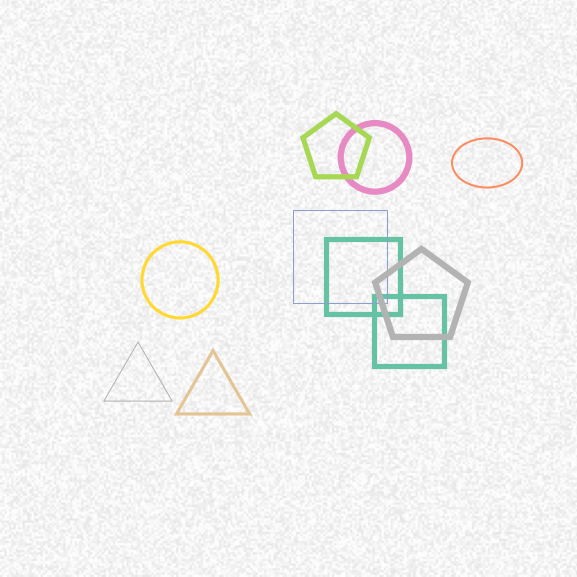[{"shape": "square", "thickness": 2.5, "radius": 0.3, "center": [0.708, 0.426]}, {"shape": "square", "thickness": 2.5, "radius": 0.32, "center": [0.629, 0.52]}, {"shape": "oval", "thickness": 1, "radius": 0.3, "center": [0.843, 0.717]}, {"shape": "square", "thickness": 0.5, "radius": 0.4, "center": [0.589, 0.555]}, {"shape": "circle", "thickness": 3, "radius": 0.3, "center": [0.649, 0.727]}, {"shape": "pentagon", "thickness": 2.5, "radius": 0.3, "center": [0.582, 0.742]}, {"shape": "circle", "thickness": 1.5, "radius": 0.33, "center": [0.312, 0.514]}, {"shape": "triangle", "thickness": 1.5, "radius": 0.37, "center": [0.369, 0.319]}, {"shape": "triangle", "thickness": 0.5, "radius": 0.34, "center": [0.239, 0.339]}, {"shape": "pentagon", "thickness": 3, "radius": 0.42, "center": [0.73, 0.484]}]